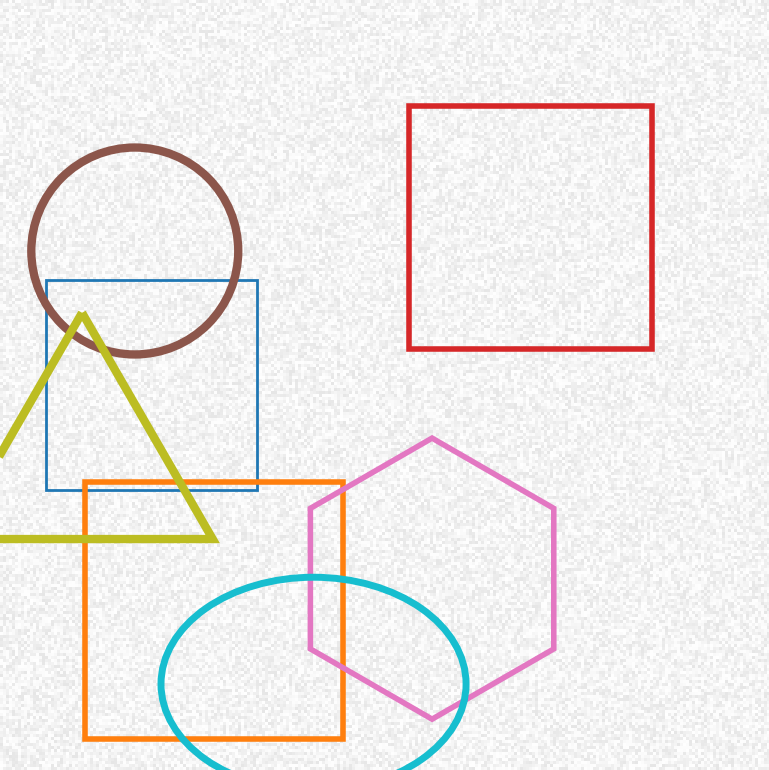[{"shape": "square", "thickness": 1, "radius": 0.68, "center": [0.197, 0.5]}, {"shape": "square", "thickness": 2, "radius": 0.84, "center": [0.278, 0.207]}, {"shape": "square", "thickness": 2, "radius": 0.79, "center": [0.689, 0.704]}, {"shape": "circle", "thickness": 3, "radius": 0.67, "center": [0.175, 0.674]}, {"shape": "hexagon", "thickness": 2, "radius": 0.91, "center": [0.561, 0.249]}, {"shape": "triangle", "thickness": 3, "radius": 0.98, "center": [0.107, 0.398]}, {"shape": "oval", "thickness": 2.5, "radius": 0.99, "center": [0.407, 0.112]}]